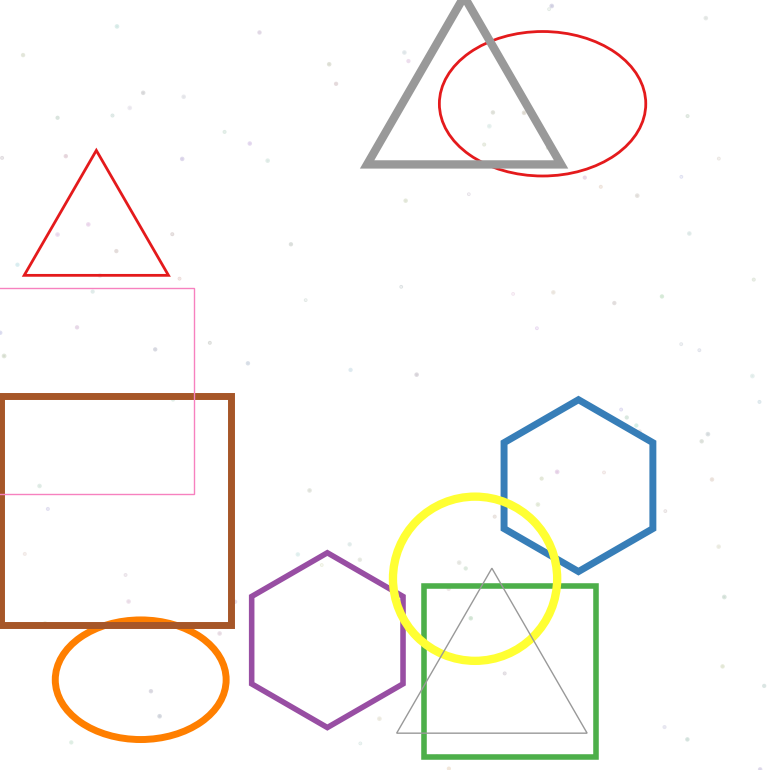[{"shape": "oval", "thickness": 1, "radius": 0.67, "center": [0.705, 0.865]}, {"shape": "triangle", "thickness": 1, "radius": 0.54, "center": [0.125, 0.696]}, {"shape": "hexagon", "thickness": 2.5, "radius": 0.56, "center": [0.751, 0.369]}, {"shape": "square", "thickness": 2, "radius": 0.56, "center": [0.663, 0.128]}, {"shape": "hexagon", "thickness": 2, "radius": 0.57, "center": [0.425, 0.169]}, {"shape": "oval", "thickness": 2.5, "radius": 0.55, "center": [0.183, 0.117]}, {"shape": "circle", "thickness": 3, "radius": 0.53, "center": [0.617, 0.248]}, {"shape": "square", "thickness": 2.5, "radius": 0.75, "center": [0.151, 0.337]}, {"shape": "square", "thickness": 0.5, "radius": 0.67, "center": [0.119, 0.492]}, {"shape": "triangle", "thickness": 0.5, "radius": 0.71, "center": [0.639, 0.119]}, {"shape": "triangle", "thickness": 3, "radius": 0.73, "center": [0.603, 0.859]}]